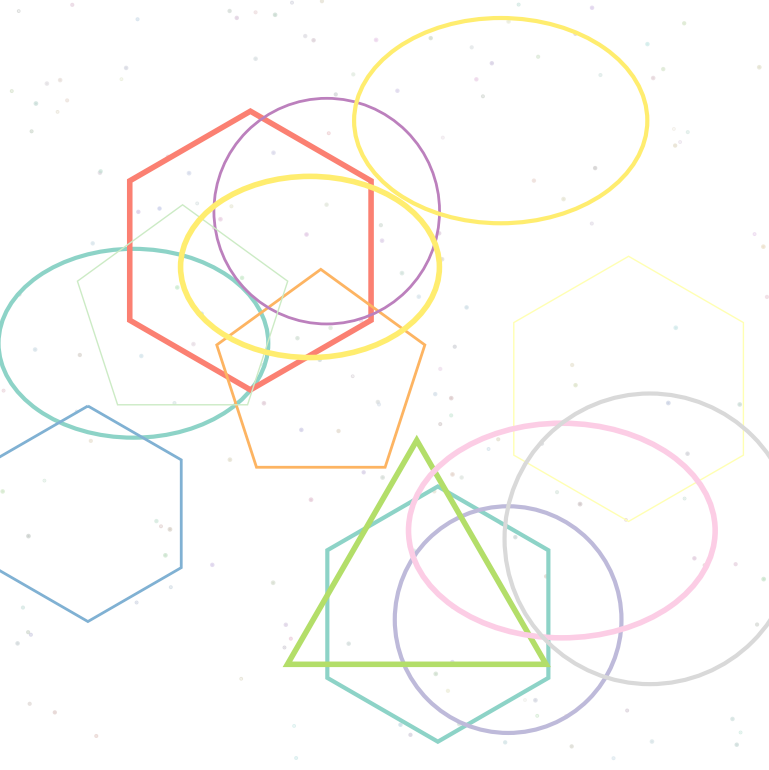[{"shape": "oval", "thickness": 1.5, "radius": 0.88, "center": [0.173, 0.554]}, {"shape": "hexagon", "thickness": 1.5, "radius": 0.83, "center": [0.569, 0.203]}, {"shape": "hexagon", "thickness": 0.5, "radius": 0.86, "center": [0.816, 0.495]}, {"shape": "circle", "thickness": 1.5, "radius": 0.74, "center": [0.66, 0.195]}, {"shape": "hexagon", "thickness": 2, "radius": 0.9, "center": [0.325, 0.675]}, {"shape": "hexagon", "thickness": 1, "radius": 0.7, "center": [0.114, 0.333]}, {"shape": "pentagon", "thickness": 1, "radius": 0.71, "center": [0.417, 0.508]}, {"shape": "triangle", "thickness": 2, "radius": 0.97, "center": [0.541, 0.234]}, {"shape": "oval", "thickness": 2, "radius": 1.0, "center": [0.73, 0.311]}, {"shape": "circle", "thickness": 1.5, "radius": 0.94, "center": [0.844, 0.3]}, {"shape": "circle", "thickness": 1, "radius": 0.73, "center": [0.424, 0.726]}, {"shape": "pentagon", "thickness": 0.5, "radius": 0.72, "center": [0.237, 0.59]}, {"shape": "oval", "thickness": 1.5, "radius": 0.95, "center": [0.65, 0.843]}, {"shape": "oval", "thickness": 2, "radius": 0.84, "center": [0.403, 0.653]}]